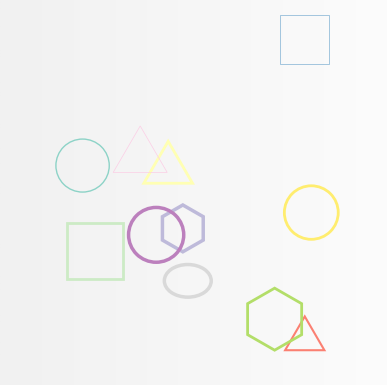[{"shape": "circle", "thickness": 1, "radius": 0.34, "center": [0.213, 0.57]}, {"shape": "triangle", "thickness": 2, "radius": 0.36, "center": [0.434, 0.56]}, {"shape": "hexagon", "thickness": 2.5, "radius": 0.3, "center": [0.472, 0.407]}, {"shape": "triangle", "thickness": 1.5, "radius": 0.29, "center": [0.786, 0.12]}, {"shape": "square", "thickness": 0.5, "radius": 0.32, "center": [0.786, 0.896]}, {"shape": "hexagon", "thickness": 2, "radius": 0.4, "center": [0.709, 0.171]}, {"shape": "triangle", "thickness": 0.5, "radius": 0.4, "center": [0.362, 0.592]}, {"shape": "oval", "thickness": 2.5, "radius": 0.3, "center": [0.485, 0.271]}, {"shape": "circle", "thickness": 2.5, "radius": 0.36, "center": [0.403, 0.39]}, {"shape": "square", "thickness": 2, "radius": 0.36, "center": [0.245, 0.347]}, {"shape": "circle", "thickness": 2, "radius": 0.35, "center": [0.803, 0.448]}]